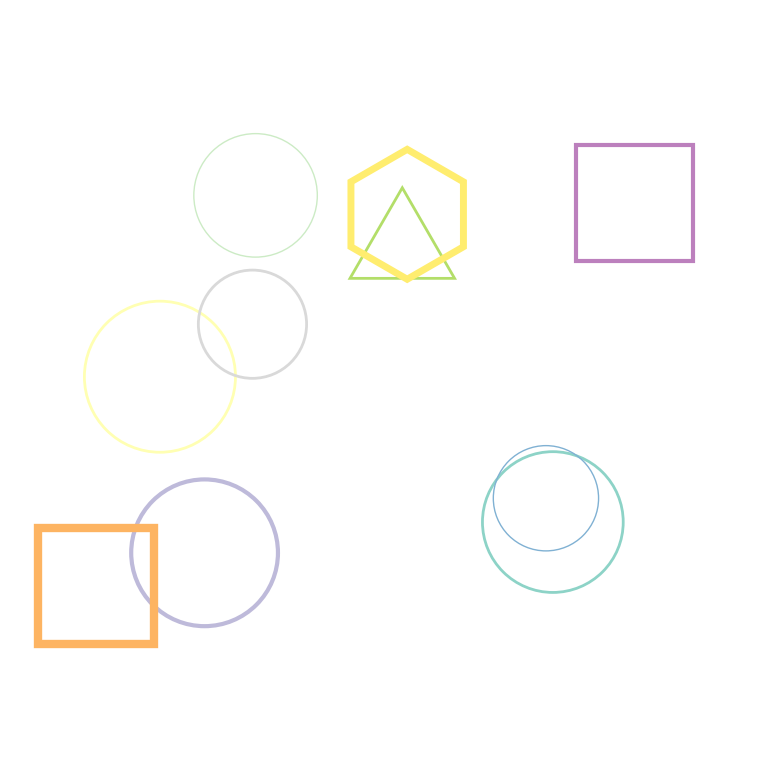[{"shape": "circle", "thickness": 1, "radius": 0.46, "center": [0.718, 0.322]}, {"shape": "circle", "thickness": 1, "radius": 0.49, "center": [0.208, 0.511]}, {"shape": "circle", "thickness": 1.5, "radius": 0.48, "center": [0.266, 0.282]}, {"shape": "circle", "thickness": 0.5, "radius": 0.34, "center": [0.709, 0.353]}, {"shape": "square", "thickness": 3, "radius": 0.38, "center": [0.125, 0.239]}, {"shape": "triangle", "thickness": 1, "radius": 0.39, "center": [0.522, 0.678]}, {"shape": "circle", "thickness": 1, "radius": 0.35, "center": [0.328, 0.579]}, {"shape": "square", "thickness": 1.5, "radius": 0.38, "center": [0.824, 0.736]}, {"shape": "circle", "thickness": 0.5, "radius": 0.4, "center": [0.332, 0.746]}, {"shape": "hexagon", "thickness": 2.5, "radius": 0.42, "center": [0.529, 0.722]}]